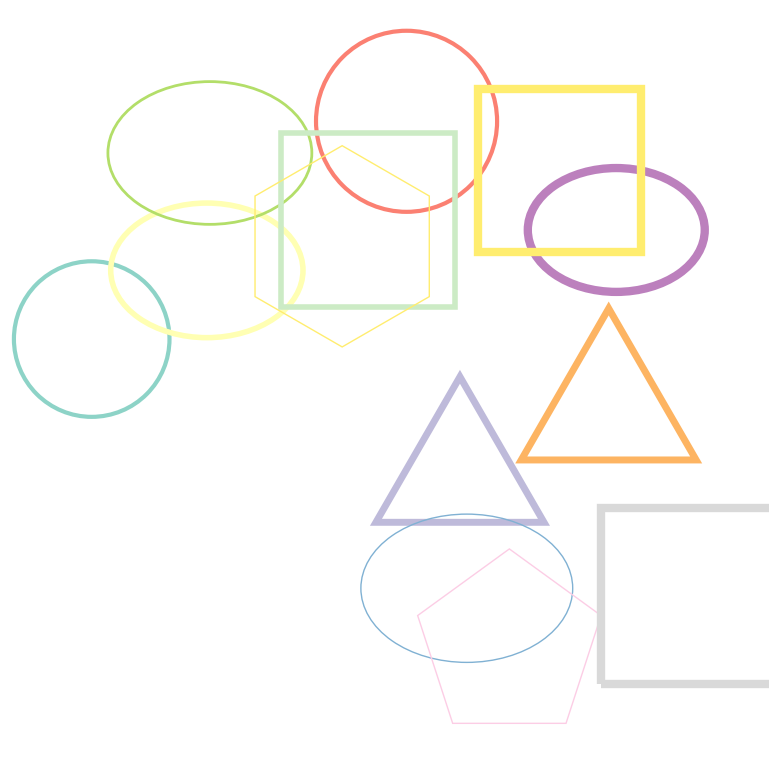[{"shape": "circle", "thickness": 1.5, "radius": 0.51, "center": [0.119, 0.56]}, {"shape": "oval", "thickness": 2, "radius": 0.62, "center": [0.269, 0.649]}, {"shape": "triangle", "thickness": 2.5, "radius": 0.63, "center": [0.597, 0.385]}, {"shape": "circle", "thickness": 1.5, "radius": 0.59, "center": [0.528, 0.842]}, {"shape": "oval", "thickness": 0.5, "radius": 0.69, "center": [0.606, 0.236]}, {"shape": "triangle", "thickness": 2.5, "radius": 0.66, "center": [0.791, 0.468]}, {"shape": "oval", "thickness": 1, "radius": 0.66, "center": [0.273, 0.801]}, {"shape": "pentagon", "thickness": 0.5, "radius": 0.63, "center": [0.661, 0.162]}, {"shape": "square", "thickness": 3, "radius": 0.57, "center": [0.894, 0.226]}, {"shape": "oval", "thickness": 3, "radius": 0.57, "center": [0.8, 0.701]}, {"shape": "square", "thickness": 2, "radius": 0.56, "center": [0.478, 0.714]}, {"shape": "square", "thickness": 3, "radius": 0.53, "center": [0.726, 0.778]}, {"shape": "hexagon", "thickness": 0.5, "radius": 0.65, "center": [0.444, 0.68]}]